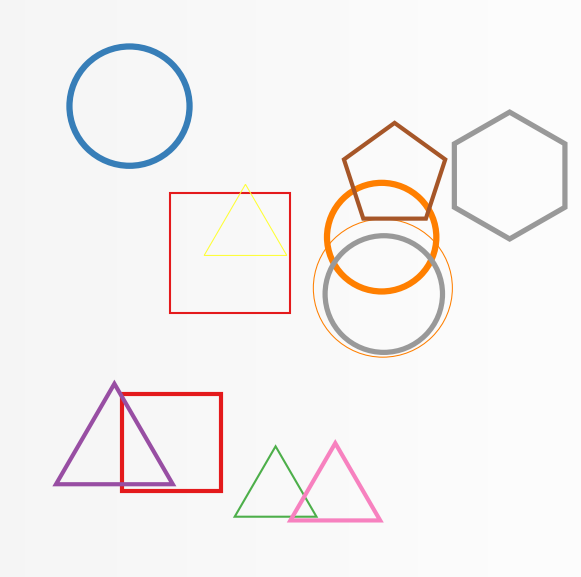[{"shape": "square", "thickness": 1, "radius": 0.52, "center": [0.395, 0.561]}, {"shape": "square", "thickness": 2, "radius": 0.42, "center": [0.295, 0.233]}, {"shape": "circle", "thickness": 3, "radius": 0.52, "center": [0.223, 0.815]}, {"shape": "triangle", "thickness": 1, "radius": 0.41, "center": [0.474, 0.145]}, {"shape": "triangle", "thickness": 2, "radius": 0.58, "center": [0.197, 0.219]}, {"shape": "circle", "thickness": 0.5, "radius": 0.6, "center": [0.659, 0.5]}, {"shape": "circle", "thickness": 3, "radius": 0.47, "center": [0.657, 0.588]}, {"shape": "triangle", "thickness": 0.5, "radius": 0.41, "center": [0.422, 0.598]}, {"shape": "pentagon", "thickness": 2, "radius": 0.46, "center": [0.679, 0.695]}, {"shape": "triangle", "thickness": 2, "radius": 0.45, "center": [0.577, 0.143]}, {"shape": "circle", "thickness": 2.5, "radius": 0.51, "center": [0.66, 0.49]}, {"shape": "hexagon", "thickness": 2.5, "radius": 0.55, "center": [0.877, 0.695]}]